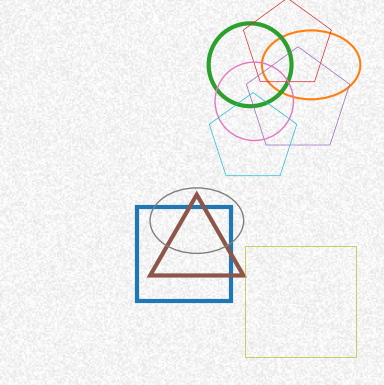[{"shape": "square", "thickness": 3, "radius": 0.62, "center": [0.478, 0.34]}, {"shape": "oval", "thickness": 1.5, "radius": 0.64, "center": [0.808, 0.832]}, {"shape": "circle", "thickness": 3, "radius": 0.54, "center": [0.65, 0.832]}, {"shape": "pentagon", "thickness": 0.5, "radius": 0.6, "center": [0.746, 0.885]}, {"shape": "pentagon", "thickness": 0.5, "radius": 0.71, "center": [0.774, 0.737]}, {"shape": "triangle", "thickness": 3, "radius": 0.7, "center": [0.511, 0.354]}, {"shape": "circle", "thickness": 1, "radius": 0.51, "center": [0.66, 0.737]}, {"shape": "oval", "thickness": 1, "radius": 0.61, "center": [0.511, 0.427]}, {"shape": "square", "thickness": 0.5, "radius": 0.72, "center": [0.78, 0.217]}, {"shape": "pentagon", "thickness": 0.5, "radius": 0.6, "center": [0.657, 0.64]}]